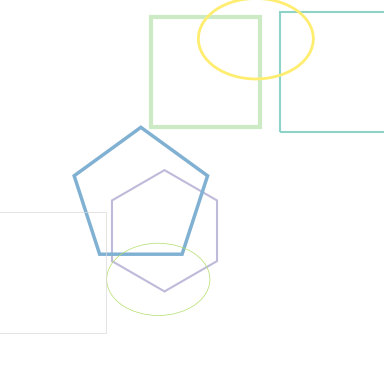[{"shape": "square", "thickness": 1.5, "radius": 0.78, "center": [0.884, 0.813]}, {"shape": "hexagon", "thickness": 1.5, "radius": 0.79, "center": [0.427, 0.401]}, {"shape": "pentagon", "thickness": 2.5, "radius": 0.91, "center": [0.366, 0.487]}, {"shape": "oval", "thickness": 0.5, "radius": 0.67, "center": [0.411, 0.274]}, {"shape": "square", "thickness": 0.5, "radius": 0.79, "center": [0.118, 0.292]}, {"shape": "square", "thickness": 3, "radius": 0.71, "center": [0.533, 0.813]}, {"shape": "oval", "thickness": 2, "radius": 0.75, "center": [0.665, 0.899]}]